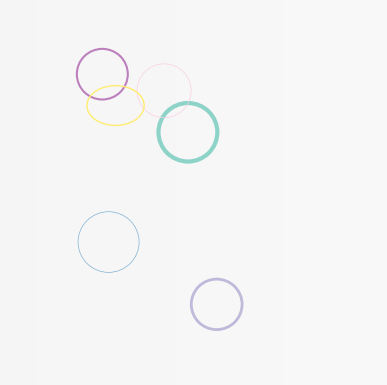[{"shape": "circle", "thickness": 3, "radius": 0.38, "center": [0.485, 0.656]}, {"shape": "circle", "thickness": 2, "radius": 0.33, "center": [0.559, 0.209]}, {"shape": "circle", "thickness": 0.5, "radius": 0.39, "center": [0.28, 0.371]}, {"shape": "circle", "thickness": 0.5, "radius": 0.35, "center": [0.423, 0.764]}, {"shape": "circle", "thickness": 1.5, "radius": 0.33, "center": [0.264, 0.807]}, {"shape": "oval", "thickness": 1, "radius": 0.37, "center": [0.298, 0.726]}]